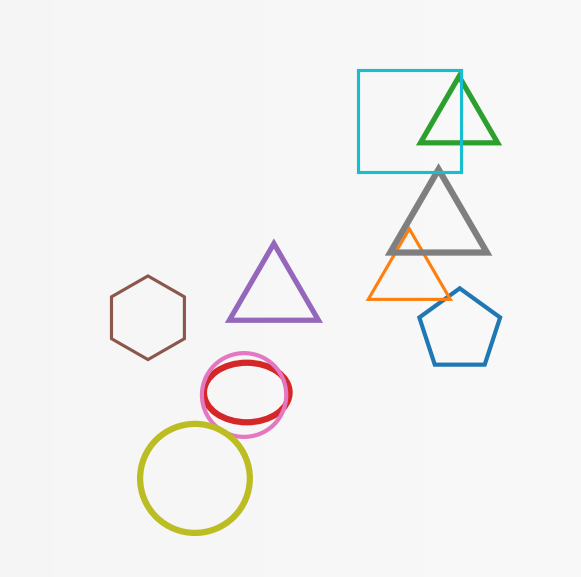[{"shape": "pentagon", "thickness": 2, "radius": 0.37, "center": [0.791, 0.427]}, {"shape": "triangle", "thickness": 1.5, "radius": 0.41, "center": [0.704, 0.521]}, {"shape": "triangle", "thickness": 2.5, "radius": 0.38, "center": [0.79, 0.79]}, {"shape": "oval", "thickness": 3, "radius": 0.37, "center": [0.425, 0.319]}, {"shape": "triangle", "thickness": 2.5, "radius": 0.44, "center": [0.471, 0.489]}, {"shape": "hexagon", "thickness": 1.5, "radius": 0.36, "center": [0.255, 0.449]}, {"shape": "circle", "thickness": 2, "radius": 0.36, "center": [0.42, 0.315]}, {"shape": "triangle", "thickness": 3, "radius": 0.48, "center": [0.755, 0.61]}, {"shape": "circle", "thickness": 3, "radius": 0.47, "center": [0.335, 0.171]}, {"shape": "square", "thickness": 1.5, "radius": 0.44, "center": [0.704, 0.789]}]